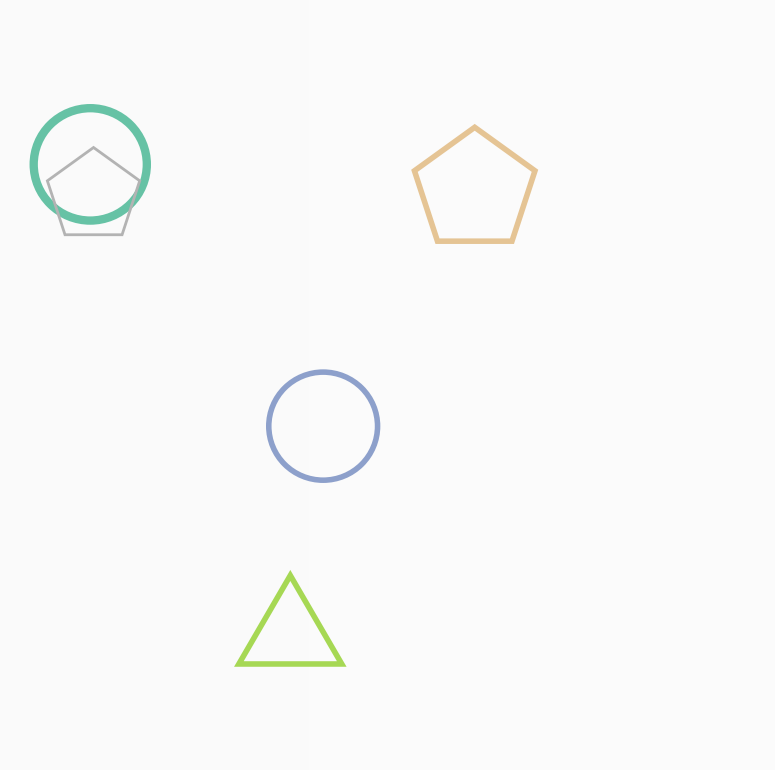[{"shape": "circle", "thickness": 3, "radius": 0.36, "center": [0.116, 0.787]}, {"shape": "circle", "thickness": 2, "radius": 0.35, "center": [0.417, 0.447]}, {"shape": "triangle", "thickness": 2, "radius": 0.38, "center": [0.375, 0.176]}, {"shape": "pentagon", "thickness": 2, "radius": 0.41, "center": [0.613, 0.753]}, {"shape": "pentagon", "thickness": 1, "radius": 0.31, "center": [0.121, 0.746]}]